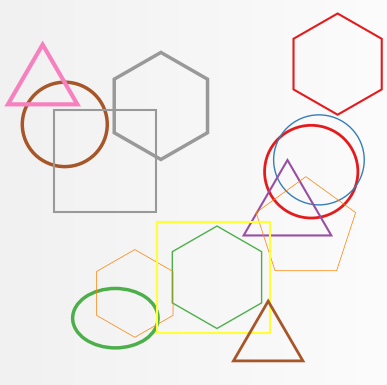[{"shape": "circle", "thickness": 2, "radius": 0.6, "center": [0.803, 0.554]}, {"shape": "hexagon", "thickness": 1.5, "radius": 0.66, "center": [0.871, 0.833]}, {"shape": "circle", "thickness": 1, "radius": 0.58, "center": [0.823, 0.585]}, {"shape": "oval", "thickness": 2.5, "radius": 0.55, "center": [0.298, 0.174]}, {"shape": "hexagon", "thickness": 1, "radius": 0.67, "center": [0.56, 0.28]}, {"shape": "triangle", "thickness": 1.5, "radius": 0.65, "center": [0.742, 0.454]}, {"shape": "hexagon", "thickness": 0.5, "radius": 0.57, "center": [0.348, 0.238]}, {"shape": "pentagon", "thickness": 0.5, "radius": 0.68, "center": [0.789, 0.406]}, {"shape": "square", "thickness": 1.5, "radius": 0.73, "center": [0.551, 0.279]}, {"shape": "circle", "thickness": 2.5, "radius": 0.55, "center": [0.167, 0.677]}, {"shape": "triangle", "thickness": 2, "radius": 0.52, "center": [0.692, 0.114]}, {"shape": "triangle", "thickness": 3, "radius": 0.52, "center": [0.11, 0.781]}, {"shape": "hexagon", "thickness": 2.5, "radius": 0.7, "center": [0.415, 0.725]}, {"shape": "square", "thickness": 1.5, "radius": 0.66, "center": [0.271, 0.582]}]